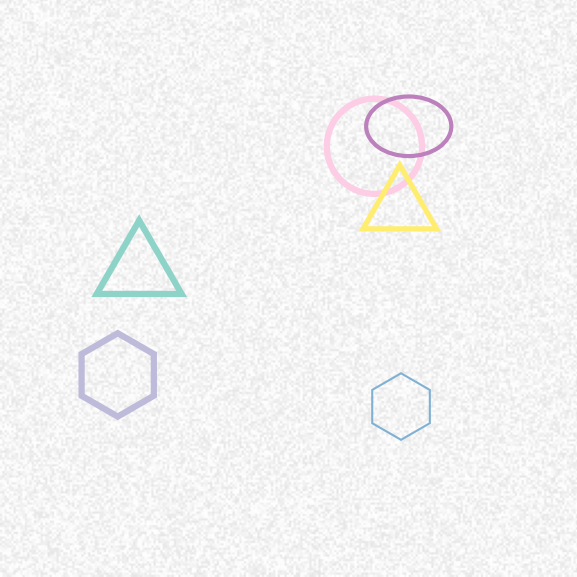[{"shape": "triangle", "thickness": 3, "radius": 0.42, "center": [0.241, 0.533]}, {"shape": "hexagon", "thickness": 3, "radius": 0.36, "center": [0.204, 0.35]}, {"shape": "hexagon", "thickness": 1, "radius": 0.29, "center": [0.694, 0.295]}, {"shape": "circle", "thickness": 3, "radius": 0.41, "center": [0.648, 0.746]}, {"shape": "oval", "thickness": 2, "radius": 0.37, "center": [0.708, 0.78]}, {"shape": "triangle", "thickness": 2.5, "radius": 0.37, "center": [0.692, 0.64]}]